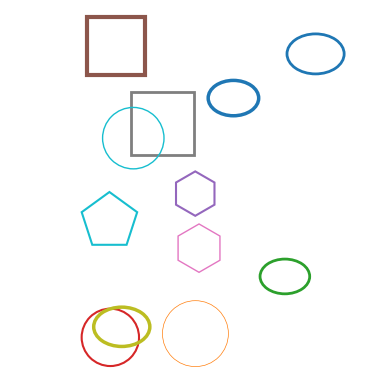[{"shape": "oval", "thickness": 2, "radius": 0.37, "center": [0.82, 0.86]}, {"shape": "oval", "thickness": 2.5, "radius": 0.33, "center": [0.606, 0.745]}, {"shape": "circle", "thickness": 0.5, "radius": 0.43, "center": [0.508, 0.133]}, {"shape": "oval", "thickness": 2, "radius": 0.32, "center": [0.74, 0.282]}, {"shape": "circle", "thickness": 1.5, "radius": 0.37, "center": [0.287, 0.124]}, {"shape": "hexagon", "thickness": 1.5, "radius": 0.29, "center": [0.507, 0.497]}, {"shape": "square", "thickness": 3, "radius": 0.38, "center": [0.301, 0.88]}, {"shape": "hexagon", "thickness": 1, "radius": 0.31, "center": [0.517, 0.355]}, {"shape": "square", "thickness": 2, "radius": 0.41, "center": [0.421, 0.679]}, {"shape": "oval", "thickness": 2.5, "radius": 0.36, "center": [0.316, 0.151]}, {"shape": "pentagon", "thickness": 1.5, "radius": 0.38, "center": [0.284, 0.425]}, {"shape": "circle", "thickness": 1, "radius": 0.4, "center": [0.346, 0.641]}]